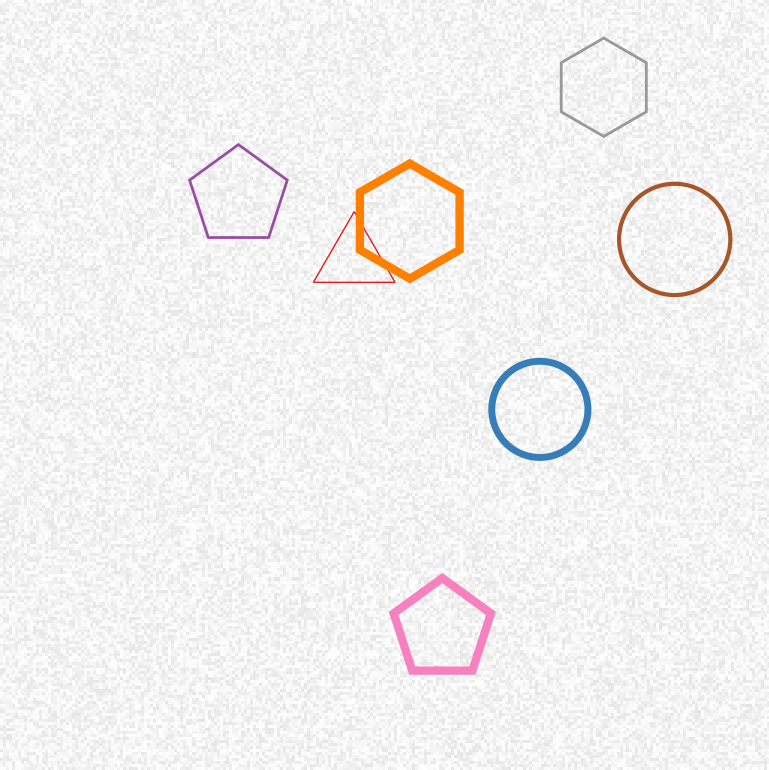[{"shape": "triangle", "thickness": 0.5, "radius": 0.31, "center": [0.46, 0.664]}, {"shape": "circle", "thickness": 2.5, "radius": 0.31, "center": [0.701, 0.468]}, {"shape": "pentagon", "thickness": 1, "radius": 0.33, "center": [0.31, 0.745]}, {"shape": "hexagon", "thickness": 3, "radius": 0.37, "center": [0.532, 0.713]}, {"shape": "circle", "thickness": 1.5, "radius": 0.36, "center": [0.876, 0.689]}, {"shape": "pentagon", "thickness": 3, "radius": 0.33, "center": [0.574, 0.183]}, {"shape": "hexagon", "thickness": 1, "radius": 0.32, "center": [0.784, 0.887]}]